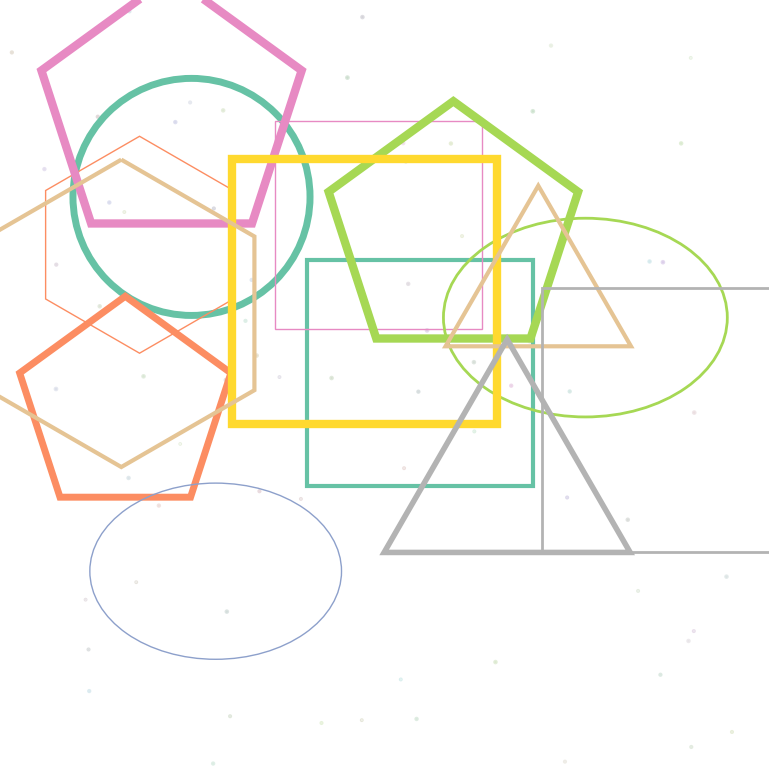[{"shape": "circle", "thickness": 2.5, "radius": 0.77, "center": [0.249, 0.744]}, {"shape": "square", "thickness": 1.5, "radius": 0.73, "center": [0.546, 0.516]}, {"shape": "pentagon", "thickness": 2.5, "radius": 0.72, "center": [0.163, 0.471]}, {"shape": "hexagon", "thickness": 0.5, "radius": 0.7, "center": [0.181, 0.682]}, {"shape": "oval", "thickness": 0.5, "radius": 0.82, "center": [0.28, 0.258]}, {"shape": "pentagon", "thickness": 3, "radius": 0.89, "center": [0.223, 0.854]}, {"shape": "square", "thickness": 0.5, "radius": 0.67, "center": [0.491, 0.708]}, {"shape": "pentagon", "thickness": 3, "radius": 0.85, "center": [0.589, 0.698]}, {"shape": "oval", "thickness": 1, "radius": 0.92, "center": [0.76, 0.588]}, {"shape": "square", "thickness": 3, "radius": 0.86, "center": [0.473, 0.621]}, {"shape": "triangle", "thickness": 1.5, "radius": 0.7, "center": [0.699, 0.62]}, {"shape": "hexagon", "thickness": 1.5, "radius": 1.0, "center": [0.158, 0.593]}, {"shape": "triangle", "thickness": 2, "radius": 0.92, "center": [0.659, 0.375]}, {"shape": "square", "thickness": 1, "radius": 0.86, "center": [0.876, 0.454]}]